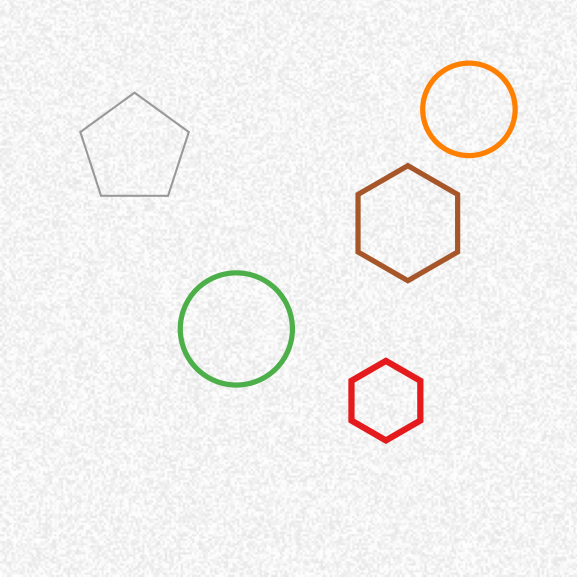[{"shape": "hexagon", "thickness": 3, "radius": 0.34, "center": [0.668, 0.305]}, {"shape": "circle", "thickness": 2.5, "radius": 0.49, "center": [0.409, 0.43]}, {"shape": "circle", "thickness": 2.5, "radius": 0.4, "center": [0.812, 0.81]}, {"shape": "hexagon", "thickness": 2.5, "radius": 0.5, "center": [0.706, 0.613]}, {"shape": "pentagon", "thickness": 1, "radius": 0.49, "center": [0.233, 0.74]}]